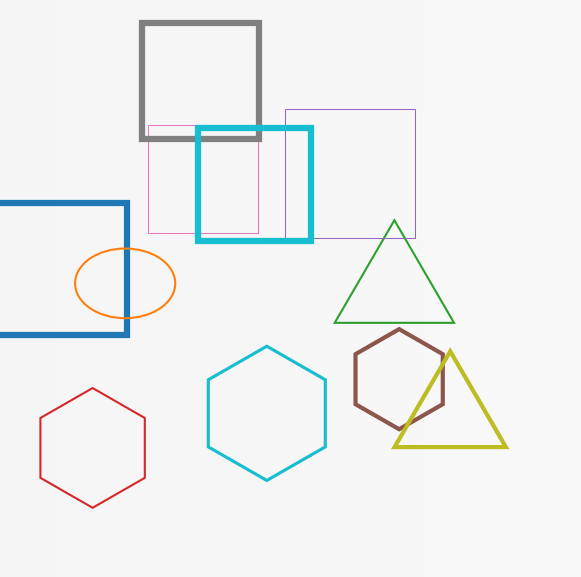[{"shape": "square", "thickness": 3, "radius": 0.57, "center": [0.104, 0.533]}, {"shape": "oval", "thickness": 1, "radius": 0.43, "center": [0.215, 0.508]}, {"shape": "triangle", "thickness": 1, "radius": 0.59, "center": [0.679, 0.499]}, {"shape": "hexagon", "thickness": 1, "radius": 0.52, "center": [0.159, 0.224]}, {"shape": "square", "thickness": 0.5, "radius": 0.56, "center": [0.602, 0.698]}, {"shape": "hexagon", "thickness": 2, "radius": 0.43, "center": [0.687, 0.343]}, {"shape": "square", "thickness": 0.5, "radius": 0.47, "center": [0.349, 0.689]}, {"shape": "square", "thickness": 3, "radius": 0.5, "center": [0.345, 0.859]}, {"shape": "triangle", "thickness": 2, "radius": 0.55, "center": [0.775, 0.28]}, {"shape": "hexagon", "thickness": 1.5, "radius": 0.58, "center": [0.459, 0.283]}, {"shape": "square", "thickness": 3, "radius": 0.49, "center": [0.437, 0.68]}]